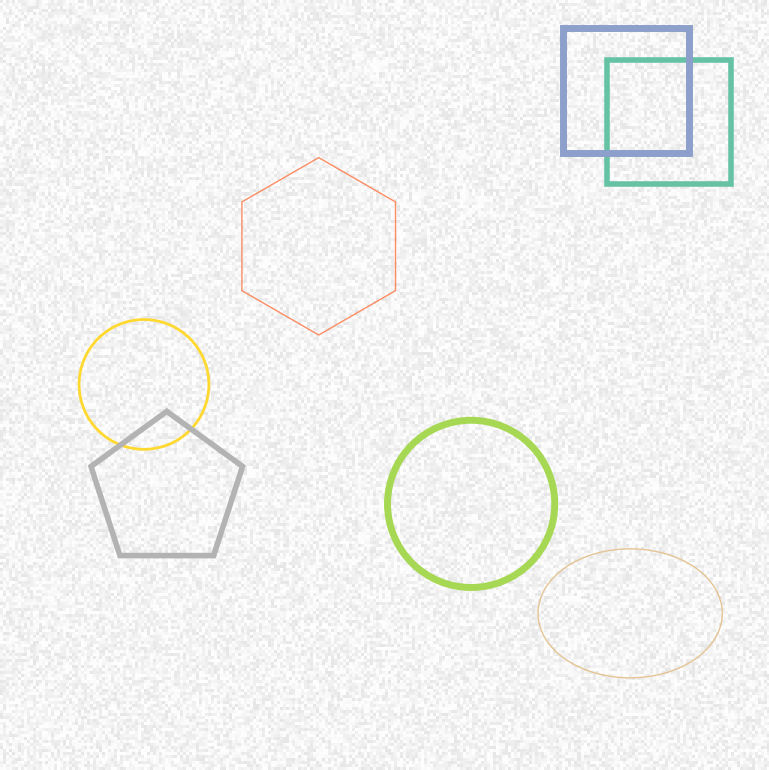[{"shape": "square", "thickness": 2, "radius": 0.4, "center": [0.869, 0.841]}, {"shape": "hexagon", "thickness": 0.5, "radius": 0.58, "center": [0.414, 0.68]}, {"shape": "square", "thickness": 2.5, "radius": 0.41, "center": [0.813, 0.883]}, {"shape": "circle", "thickness": 2.5, "radius": 0.54, "center": [0.612, 0.346]}, {"shape": "circle", "thickness": 1, "radius": 0.42, "center": [0.187, 0.501]}, {"shape": "oval", "thickness": 0.5, "radius": 0.6, "center": [0.818, 0.203]}, {"shape": "pentagon", "thickness": 2, "radius": 0.52, "center": [0.217, 0.362]}]